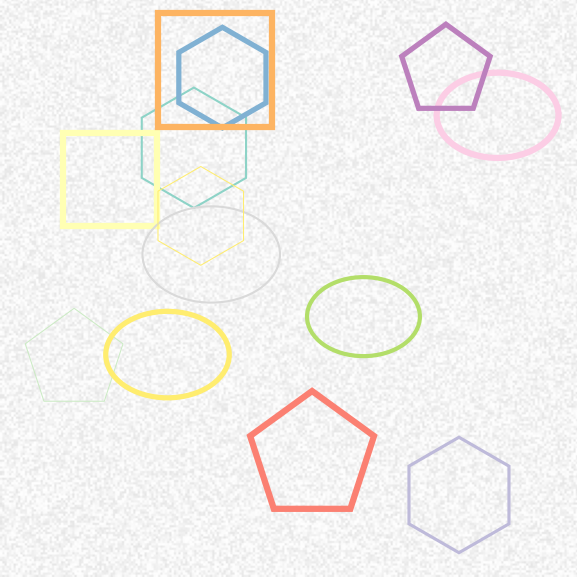[{"shape": "hexagon", "thickness": 1, "radius": 0.52, "center": [0.336, 0.743]}, {"shape": "square", "thickness": 3, "radius": 0.41, "center": [0.191, 0.688]}, {"shape": "hexagon", "thickness": 1.5, "radius": 0.5, "center": [0.795, 0.142]}, {"shape": "pentagon", "thickness": 3, "radius": 0.56, "center": [0.54, 0.209]}, {"shape": "hexagon", "thickness": 2.5, "radius": 0.44, "center": [0.385, 0.865]}, {"shape": "square", "thickness": 3, "radius": 0.49, "center": [0.373, 0.879]}, {"shape": "oval", "thickness": 2, "radius": 0.49, "center": [0.629, 0.451]}, {"shape": "oval", "thickness": 3, "radius": 0.53, "center": [0.862, 0.8]}, {"shape": "oval", "thickness": 1, "radius": 0.6, "center": [0.366, 0.559]}, {"shape": "pentagon", "thickness": 2.5, "radius": 0.4, "center": [0.772, 0.877]}, {"shape": "pentagon", "thickness": 0.5, "radius": 0.44, "center": [0.128, 0.376]}, {"shape": "oval", "thickness": 2.5, "radius": 0.53, "center": [0.29, 0.385]}, {"shape": "hexagon", "thickness": 0.5, "radius": 0.43, "center": [0.348, 0.625]}]